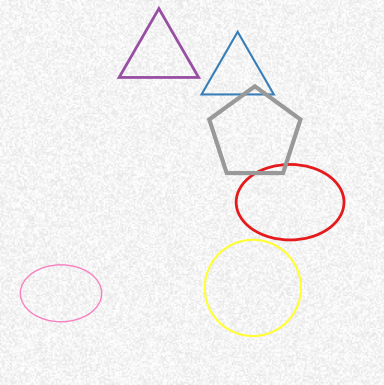[{"shape": "oval", "thickness": 2, "radius": 0.7, "center": [0.753, 0.475]}, {"shape": "triangle", "thickness": 1.5, "radius": 0.54, "center": [0.617, 0.809]}, {"shape": "triangle", "thickness": 2, "radius": 0.6, "center": [0.413, 0.858]}, {"shape": "circle", "thickness": 1.5, "radius": 0.62, "center": [0.657, 0.252]}, {"shape": "oval", "thickness": 1, "radius": 0.53, "center": [0.159, 0.238]}, {"shape": "pentagon", "thickness": 3, "radius": 0.62, "center": [0.662, 0.651]}]